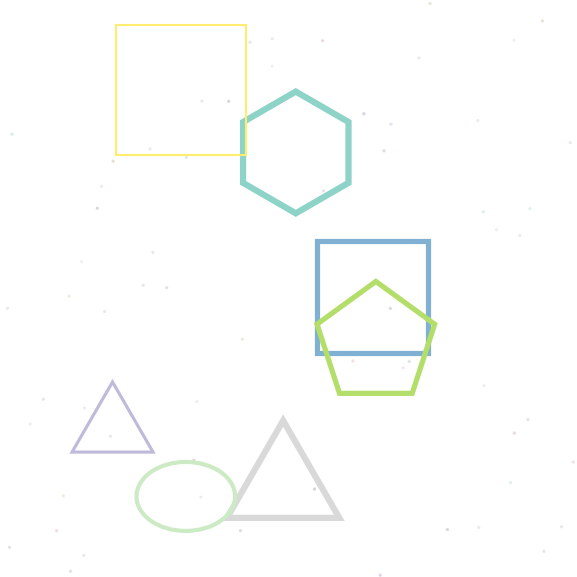[{"shape": "hexagon", "thickness": 3, "radius": 0.53, "center": [0.512, 0.735]}, {"shape": "triangle", "thickness": 1.5, "radius": 0.4, "center": [0.195, 0.257]}, {"shape": "square", "thickness": 2.5, "radius": 0.48, "center": [0.645, 0.485]}, {"shape": "pentagon", "thickness": 2.5, "radius": 0.54, "center": [0.651, 0.405]}, {"shape": "triangle", "thickness": 3, "radius": 0.56, "center": [0.49, 0.159]}, {"shape": "oval", "thickness": 2, "radius": 0.43, "center": [0.322, 0.14]}, {"shape": "square", "thickness": 1, "radius": 0.56, "center": [0.314, 0.843]}]